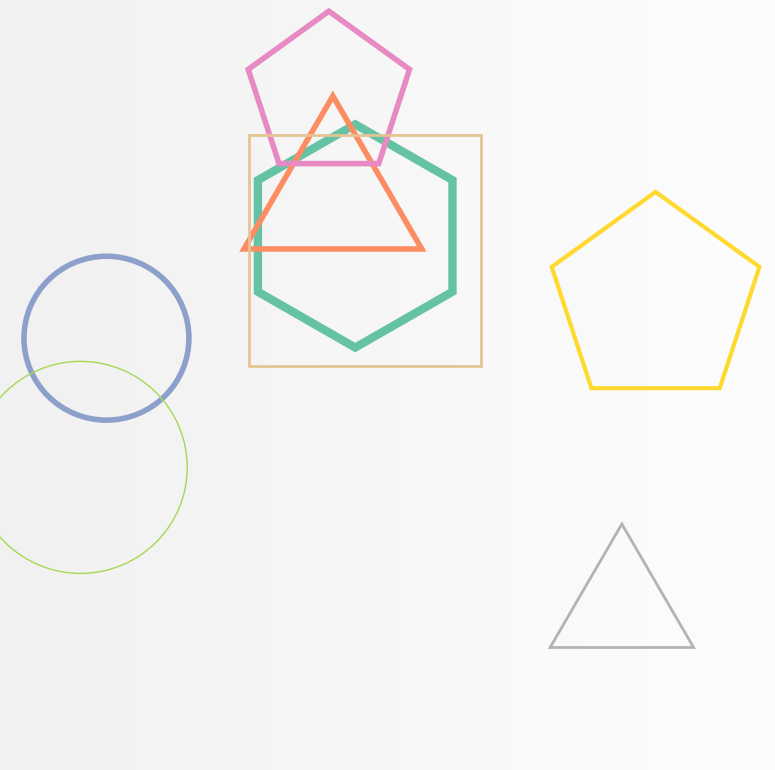[{"shape": "hexagon", "thickness": 3, "radius": 0.72, "center": [0.458, 0.694]}, {"shape": "triangle", "thickness": 2, "radius": 0.66, "center": [0.429, 0.743]}, {"shape": "circle", "thickness": 2, "radius": 0.53, "center": [0.137, 0.561]}, {"shape": "pentagon", "thickness": 2, "radius": 0.55, "center": [0.424, 0.876]}, {"shape": "circle", "thickness": 0.5, "radius": 0.69, "center": [0.104, 0.393]}, {"shape": "pentagon", "thickness": 1.5, "radius": 0.7, "center": [0.846, 0.61]}, {"shape": "square", "thickness": 1, "radius": 0.75, "center": [0.471, 0.675]}, {"shape": "triangle", "thickness": 1, "radius": 0.53, "center": [0.802, 0.213]}]